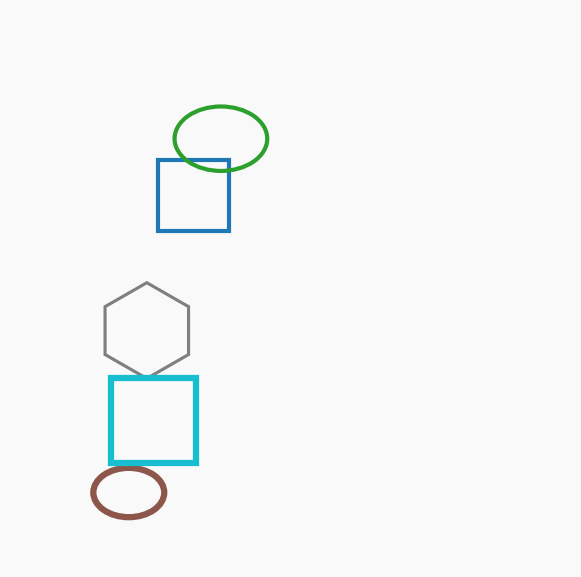[{"shape": "square", "thickness": 2, "radius": 0.31, "center": [0.333, 0.661]}, {"shape": "oval", "thickness": 2, "radius": 0.4, "center": [0.38, 0.759]}, {"shape": "oval", "thickness": 3, "radius": 0.31, "center": [0.222, 0.146]}, {"shape": "hexagon", "thickness": 1.5, "radius": 0.41, "center": [0.253, 0.427]}, {"shape": "square", "thickness": 3, "radius": 0.36, "center": [0.264, 0.271]}]